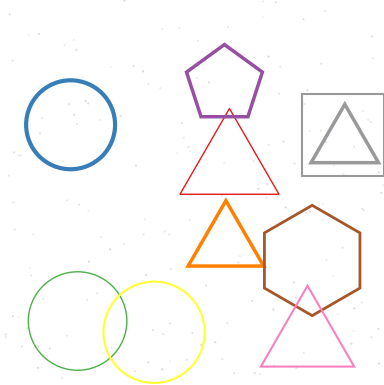[{"shape": "triangle", "thickness": 1, "radius": 0.74, "center": [0.596, 0.57]}, {"shape": "circle", "thickness": 3, "radius": 0.58, "center": [0.183, 0.676]}, {"shape": "circle", "thickness": 1, "radius": 0.64, "center": [0.202, 0.166]}, {"shape": "pentagon", "thickness": 2.5, "radius": 0.52, "center": [0.583, 0.781]}, {"shape": "triangle", "thickness": 2.5, "radius": 0.57, "center": [0.587, 0.366]}, {"shape": "circle", "thickness": 1.5, "radius": 0.66, "center": [0.4, 0.137]}, {"shape": "hexagon", "thickness": 2, "radius": 0.72, "center": [0.811, 0.323]}, {"shape": "triangle", "thickness": 1.5, "radius": 0.7, "center": [0.799, 0.118]}, {"shape": "square", "thickness": 1.5, "radius": 0.53, "center": [0.89, 0.649]}, {"shape": "triangle", "thickness": 2.5, "radius": 0.51, "center": [0.896, 0.628]}]